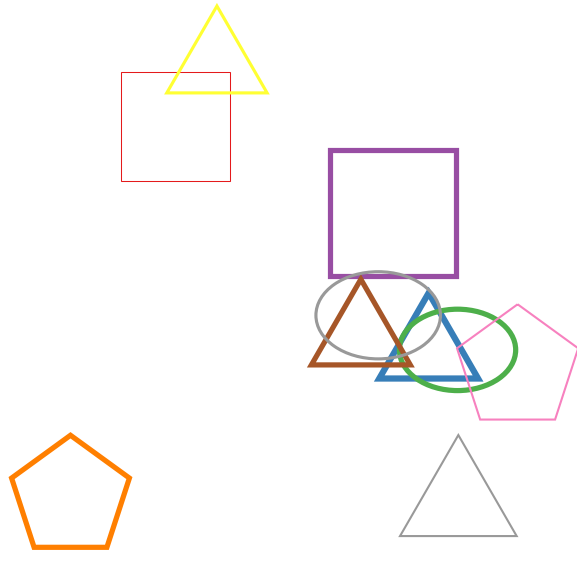[{"shape": "square", "thickness": 0.5, "radius": 0.47, "center": [0.304, 0.779]}, {"shape": "triangle", "thickness": 3, "radius": 0.49, "center": [0.742, 0.393]}, {"shape": "oval", "thickness": 2.5, "radius": 0.5, "center": [0.792, 0.393]}, {"shape": "square", "thickness": 2.5, "radius": 0.54, "center": [0.68, 0.63]}, {"shape": "pentagon", "thickness": 2.5, "radius": 0.54, "center": [0.122, 0.138]}, {"shape": "triangle", "thickness": 1.5, "radius": 0.5, "center": [0.376, 0.888]}, {"shape": "triangle", "thickness": 2.5, "radius": 0.49, "center": [0.625, 0.417]}, {"shape": "pentagon", "thickness": 1, "radius": 0.55, "center": [0.896, 0.362]}, {"shape": "oval", "thickness": 1.5, "radius": 0.54, "center": [0.655, 0.453]}, {"shape": "triangle", "thickness": 1, "radius": 0.58, "center": [0.794, 0.129]}]